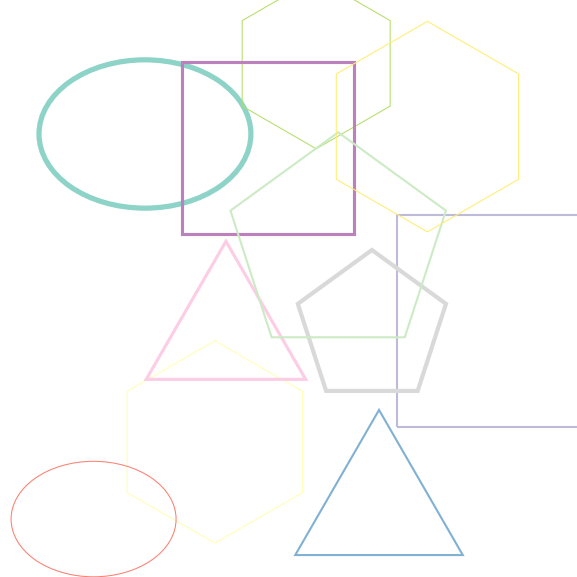[{"shape": "oval", "thickness": 2.5, "radius": 0.92, "center": [0.251, 0.767]}, {"shape": "hexagon", "thickness": 0.5, "radius": 0.88, "center": [0.372, 0.234]}, {"shape": "square", "thickness": 1, "radius": 0.92, "center": [0.871, 0.444]}, {"shape": "oval", "thickness": 0.5, "radius": 0.71, "center": [0.162, 0.1]}, {"shape": "triangle", "thickness": 1, "radius": 0.84, "center": [0.656, 0.122]}, {"shape": "hexagon", "thickness": 0.5, "radius": 0.74, "center": [0.548, 0.889]}, {"shape": "triangle", "thickness": 1.5, "radius": 0.8, "center": [0.391, 0.422]}, {"shape": "pentagon", "thickness": 2, "radius": 0.67, "center": [0.644, 0.431]}, {"shape": "square", "thickness": 1.5, "radius": 0.74, "center": [0.464, 0.743]}, {"shape": "pentagon", "thickness": 1, "radius": 0.98, "center": [0.586, 0.574]}, {"shape": "hexagon", "thickness": 0.5, "radius": 0.91, "center": [0.74, 0.78]}]